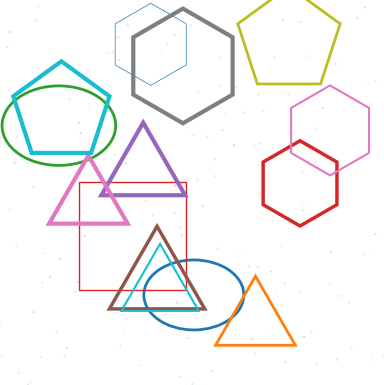[{"shape": "oval", "thickness": 2, "radius": 0.65, "center": [0.503, 0.234]}, {"shape": "hexagon", "thickness": 0.5, "radius": 0.53, "center": [0.392, 0.885]}, {"shape": "triangle", "thickness": 2, "radius": 0.6, "center": [0.664, 0.163]}, {"shape": "oval", "thickness": 2, "radius": 0.74, "center": [0.153, 0.674]}, {"shape": "square", "thickness": 1, "radius": 0.7, "center": [0.344, 0.387]}, {"shape": "hexagon", "thickness": 2.5, "radius": 0.55, "center": [0.779, 0.524]}, {"shape": "triangle", "thickness": 3, "radius": 0.63, "center": [0.372, 0.556]}, {"shape": "triangle", "thickness": 2.5, "radius": 0.71, "center": [0.408, 0.269]}, {"shape": "hexagon", "thickness": 1.5, "radius": 0.58, "center": [0.857, 0.661]}, {"shape": "triangle", "thickness": 3, "radius": 0.59, "center": [0.23, 0.478]}, {"shape": "hexagon", "thickness": 3, "radius": 0.74, "center": [0.475, 0.829]}, {"shape": "pentagon", "thickness": 2, "radius": 0.7, "center": [0.751, 0.895]}, {"shape": "pentagon", "thickness": 3, "radius": 0.66, "center": [0.159, 0.709]}, {"shape": "triangle", "thickness": 1.5, "radius": 0.58, "center": [0.416, 0.251]}]